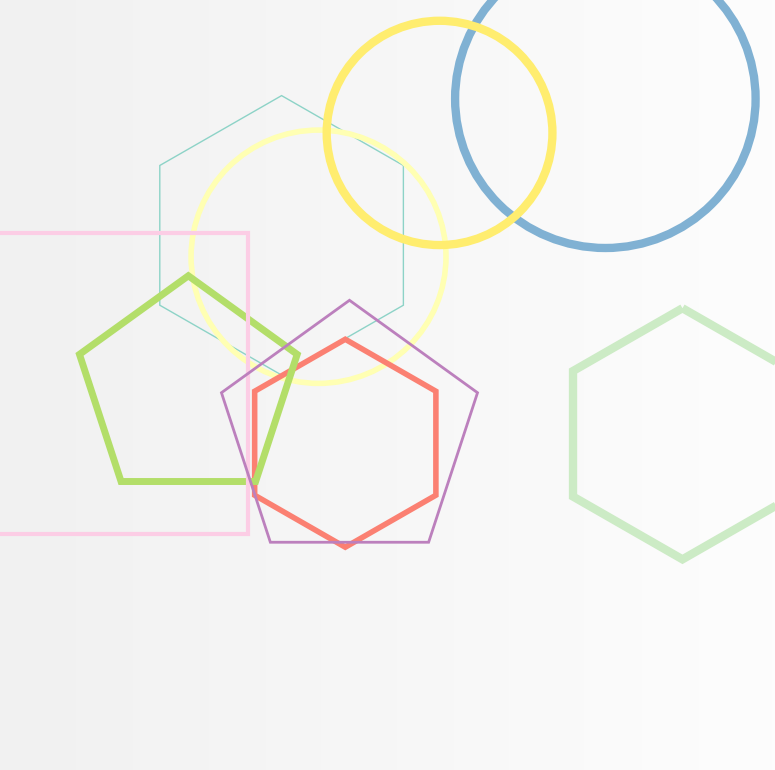[{"shape": "hexagon", "thickness": 0.5, "radius": 0.91, "center": [0.363, 0.694]}, {"shape": "circle", "thickness": 2, "radius": 0.82, "center": [0.411, 0.667]}, {"shape": "hexagon", "thickness": 2, "radius": 0.68, "center": [0.446, 0.424]}, {"shape": "circle", "thickness": 3, "radius": 0.97, "center": [0.781, 0.872]}, {"shape": "pentagon", "thickness": 2.5, "radius": 0.74, "center": [0.243, 0.494]}, {"shape": "square", "thickness": 1.5, "radius": 0.98, "center": [0.124, 0.502]}, {"shape": "pentagon", "thickness": 1, "radius": 0.87, "center": [0.451, 0.436]}, {"shape": "hexagon", "thickness": 3, "radius": 0.82, "center": [0.881, 0.437]}, {"shape": "circle", "thickness": 3, "radius": 0.73, "center": [0.567, 0.827]}]